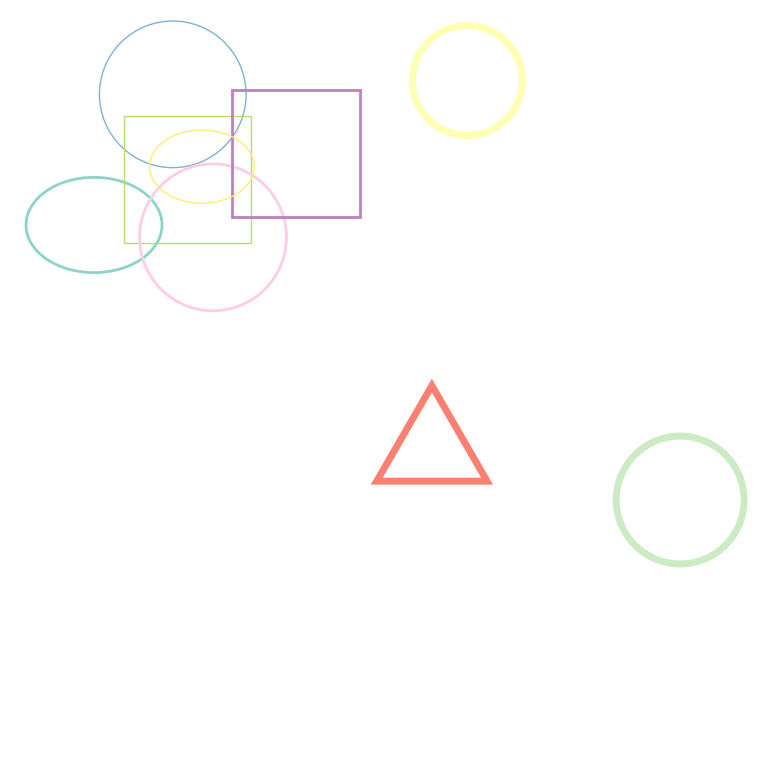[{"shape": "oval", "thickness": 1, "radius": 0.44, "center": [0.122, 0.708]}, {"shape": "circle", "thickness": 2.5, "radius": 0.36, "center": [0.607, 0.895]}, {"shape": "triangle", "thickness": 2.5, "radius": 0.41, "center": [0.561, 0.416]}, {"shape": "circle", "thickness": 0.5, "radius": 0.48, "center": [0.224, 0.877]}, {"shape": "square", "thickness": 0.5, "radius": 0.41, "center": [0.244, 0.767]}, {"shape": "circle", "thickness": 1, "radius": 0.48, "center": [0.277, 0.692]}, {"shape": "square", "thickness": 1, "radius": 0.42, "center": [0.384, 0.801]}, {"shape": "circle", "thickness": 2.5, "radius": 0.42, "center": [0.883, 0.351]}, {"shape": "oval", "thickness": 0.5, "radius": 0.34, "center": [0.262, 0.784]}]